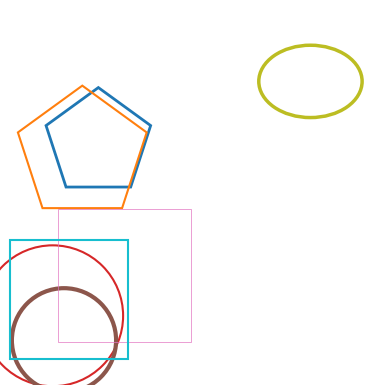[{"shape": "pentagon", "thickness": 2, "radius": 0.71, "center": [0.255, 0.63]}, {"shape": "pentagon", "thickness": 1.5, "radius": 0.88, "center": [0.214, 0.602]}, {"shape": "circle", "thickness": 1.5, "radius": 0.91, "center": [0.137, 0.18]}, {"shape": "circle", "thickness": 3, "radius": 0.68, "center": [0.166, 0.116]}, {"shape": "square", "thickness": 0.5, "radius": 0.87, "center": [0.323, 0.285]}, {"shape": "oval", "thickness": 2.5, "radius": 0.67, "center": [0.806, 0.789]}, {"shape": "square", "thickness": 1.5, "radius": 0.77, "center": [0.179, 0.222]}]